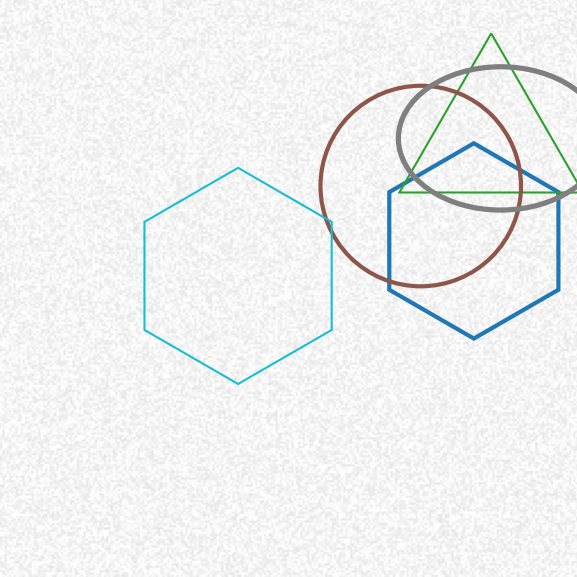[{"shape": "hexagon", "thickness": 2, "radius": 0.85, "center": [0.821, 0.582]}, {"shape": "triangle", "thickness": 1, "radius": 0.92, "center": [0.851, 0.758]}, {"shape": "circle", "thickness": 2, "radius": 0.87, "center": [0.729, 0.677]}, {"shape": "oval", "thickness": 2.5, "radius": 0.89, "center": [0.867, 0.759]}, {"shape": "hexagon", "thickness": 1, "radius": 0.94, "center": [0.412, 0.521]}]